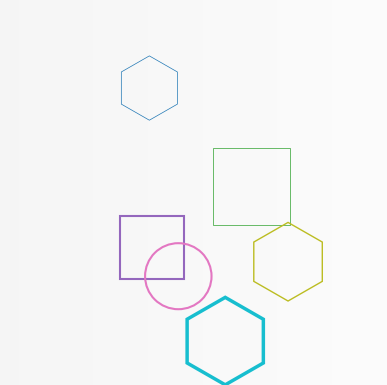[{"shape": "hexagon", "thickness": 0.5, "radius": 0.42, "center": [0.385, 0.771]}, {"shape": "square", "thickness": 0.5, "radius": 0.49, "center": [0.649, 0.516]}, {"shape": "square", "thickness": 1.5, "radius": 0.41, "center": [0.392, 0.358]}, {"shape": "circle", "thickness": 1.5, "radius": 0.43, "center": [0.46, 0.283]}, {"shape": "hexagon", "thickness": 1, "radius": 0.51, "center": [0.743, 0.32]}, {"shape": "hexagon", "thickness": 2.5, "radius": 0.57, "center": [0.581, 0.114]}]